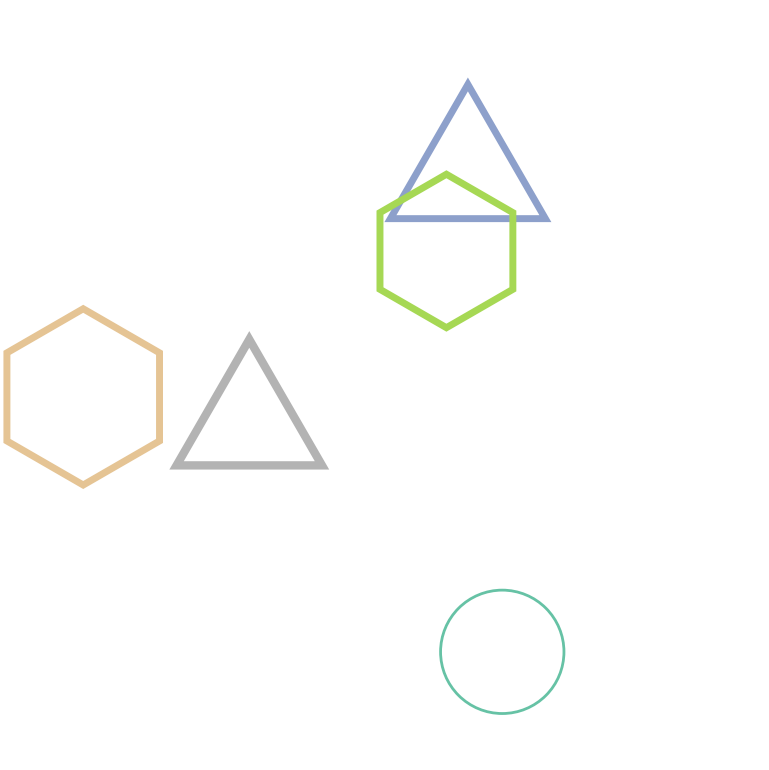[{"shape": "circle", "thickness": 1, "radius": 0.4, "center": [0.652, 0.153]}, {"shape": "triangle", "thickness": 2.5, "radius": 0.58, "center": [0.608, 0.774]}, {"shape": "hexagon", "thickness": 2.5, "radius": 0.5, "center": [0.58, 0.674]}, {"shape": "hexagon", "thickness": 2.5, "radius": 0.57, "center": [0.108, 0.485]}, {"shape": "triangle", "thickness": 3, "radius": 0.55, "center": [0.324, 0.45]}]